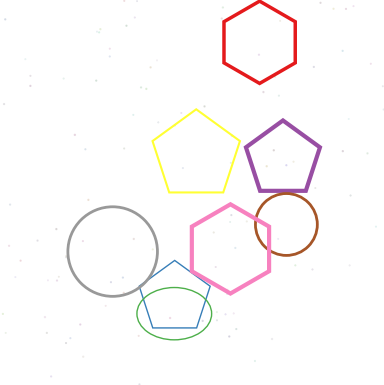[{"shape": "hexagon", "thickness": 2.5, "radius": 0.53, "center": [0.674, 0.89]}, {"shape": "pentagon", "thickness": 1, "radius": 0.48, "center": [0.454, 0.227]}, {"shape": "oval", "thickness": 1, "radius": 0.49, "center": [0.453, 0.185]}, {"shape": "pentagon", "thickness": 3, "radius": 0.51, "center": [0.735, 0.586]}, {"shape": "pentagon", "thickness": 1.5, "radius": 0.6, "center": [0.51, 0.597]}, {"shape": "circle", "thickness": 2, "radius": 0.4, "center": [0.744, 0.417]}, {"shape": "hexagon", "thickness": 3, "radius": 0.58, "center": [0.599, 0.353]}, {"shape": "circle", "thickness": 2, "radius": 0.58, "center": [0.293, 0.347]}]